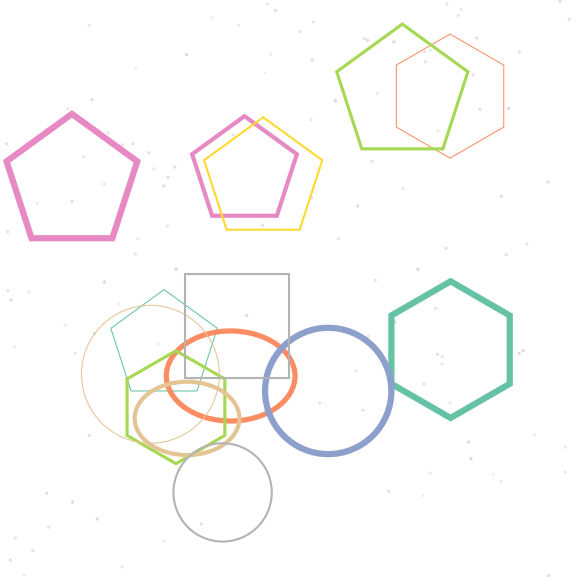[{"shape": "pentagon", "thickness": 0.5, "radius": 0.49, "center": [0.284, 0.401]}, {"shape": "hexagon", "thickness": 3, "radius": 0.59, "center": [0.78, 0.394]}, {"shape": "hexagon", "thickness": 0.5, "radius": 0.54, "center": [0.779, 0.833]}, {"shape": "oval", "thickness": 2.5, "radius": 0.56, "center": [0.399, 0.348]}, {"shape": "circle", "thickness": 3, "radius": 0.55, "center": [0.568, 0.322]}, {"shape": "pentagon", "thickness": 3, "radius": 0.6, "center": [0.125, 0.683]}, {"shape": "pentagon", "thickness": 2, "radius": 0.48, "center": [0.423, 0.703]}, {"shape": "hexagon", "thickness": 1.5, "radius": 0.49, "center": [0.305, 0.294]}, {"shape": "pentagon", "thickness": 1.5, "radius": 0.6, "center": [0.697, 0.838]}, {"shape": "pentagon", "thickness": 1, "radius": 0.54, "center": [0.456, 0.688]}, {"shape": "circle", "thickness": 0.5, "radius": 0.6, "center": [0.261, 0.351]}, {"shape": "oval", "thickness": 2, "radius": 0.45, "center": [0.324, 0.275]}, {"shape": "square", "thickness": 1, "radius": 0.45, "center": [0.41, 0.435]}, {"shape": "circle", "thickness": 1, "radius": 0.43, "center": [0.385, 0.146]}]